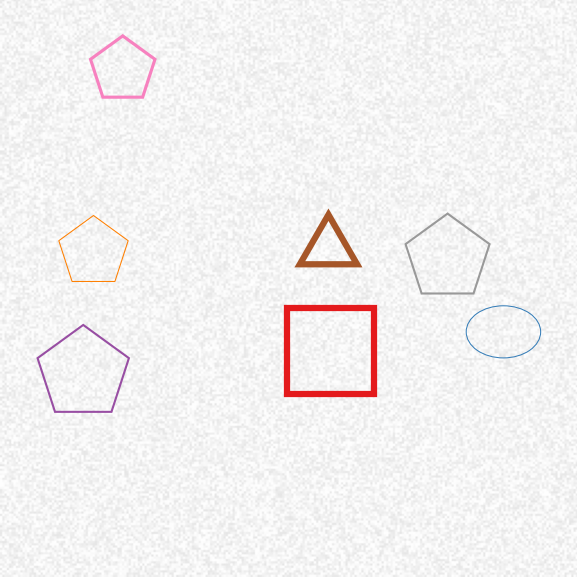[{"shape": "square", "thickness": 3, "radius": 0.38, "center": [0.572, 0.391]}, {"shape": "oval", "thickness": 0.5, "radius": 0.32, "center": [0.872, 0.425]}, {"shape": "pentagon", "thickness": 1, "radius": 0.42, "center": [0.144, 0.353]}, {"shape": "pentagon", "thickness": 0.5, "radius": 0.32, "center": [0.162, 0.563]}, {"shape": "triangle", "thickness": 3, "radius": 0.29, "center": [0.569, 0.57]}, {"shape": "pentagon", "thickness": 1.5, "radius": 0.29, "center": [0.213, 0.878]}, {"shape": "pentagon", "thickness": 1, "radius": 0.38, "center": [0.775, 0.553]}]